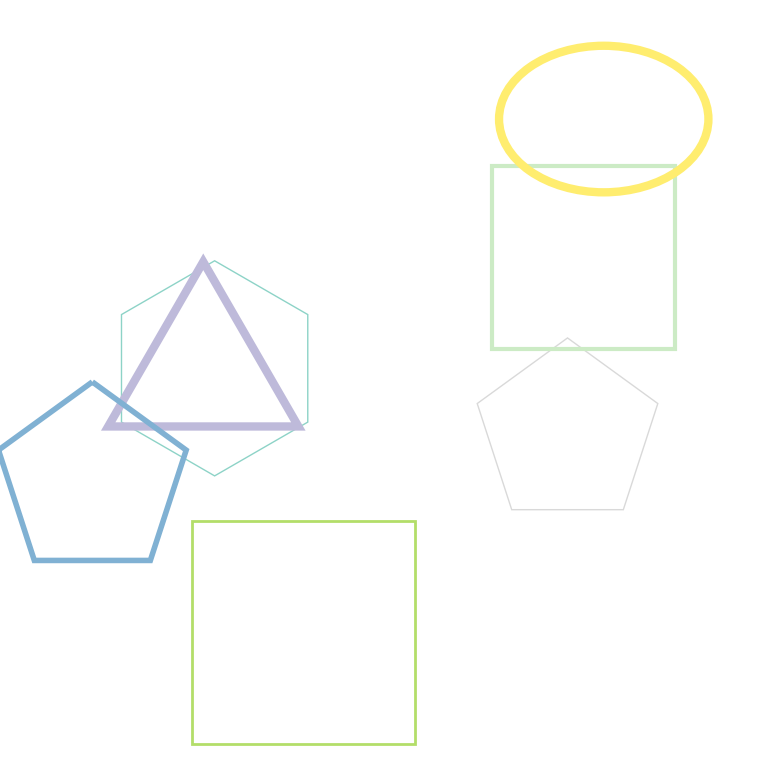[{"shape": "hexagon", "thickness": 0.5, "radius": 0.7, "center": [0.279, 0.522]}, {"shape": "triangle", "thickness": 3, "radius": 0.71, "center": [0.264, 0.517]}, {"shape": "pentagon", "thickness": 2, "radius": 0.64, "center": [0.12, 0.376]}, {"shape": "square", "thickness": 1, "radius": 0.73, "center": [0.394, 0.179]}, {"shape": "pentagon", "thickness": 0.5, "radius": 0.62, "center": [0.737, 0.438]}, {"shape": "square", "thickness": 1.5, "radius": 0.6, "center": [0.758, 0.666]}, {"shape": "oval", "thickness": 3, "radius": 0.68, "center": [0.784, 0.845]}]